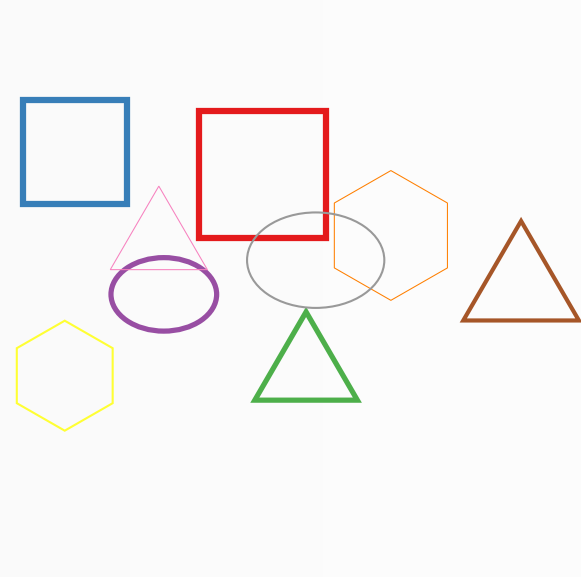[{"shape": "square", "thickness": 3, "radius": 0.55, "center": [0.451, 0.696]}, {"shape": "square", "thickness": 3, "radius": 0.45, "center": [0.13, 0.736]}, {"shape": "triangle", "thickness": 2.5, "radius": 0.51, "center": [0.527, 0.357]}, {"shape": "oval", "thickness": 2.5, "radius": 0.45, "center": [0.282, 0.489]}, {"shape": "hexagon", "thickness": 0.5, "radius": 0.56, "center": [0.672, 0.591]}, {"shape": "hexagon", "thickness": 1, "radius": 0.48, "center": [0.111, 0.349]}, {"shape": "triangle", "thickness": 2, "radius": 0.57, "center": [0.896, 0.502]}, {"shape": "triangle", "thickness": 0.5, "radius": 0.48, "center": [0.273, 0.58]}, {"shape": "oval", "thickness": 1, "radius": 0.59, "center": [0.543, 0.549]}]